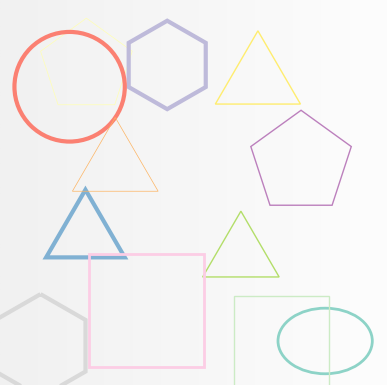[{"shape": "oval", "thickness": 2, "radius": 0.61, "center": [0.839, 0.114]}, {"shape": "pentagon", "thickness": 0.5, "radius": 0.62, "center": [0.223, 0.828]}, {"shape": "hexagon", "thickness": 3, "radius": 0.57, "center": [0.432, 0.831]}, {"shape": "circle", "thickness": 3, "radius": 0.71, "center": [0.18, 0.775]}, {"shape": "triangle", "thickness": 3, "radius": 0.59, "center": [0.22, 0.39]}, {"shape": "triangle", "thickness": 0.5, "radius": 0.64, "center": [0.297, 0.567]}, {"shape": "triangle", "thickness": 1, "radius": 0.57, "center": [0.622, 0.338]}, {"shape": "square", "thickness": 2, "radius": 0.74, "center": [0.378, 0.194]}, {"shape": "hexagon", "thickness": 3, "radius": 0.67, "center": [0.105, 0.102]}, {"shape": "pentagon", "thickness": 1, "radius": 0.68, "center": [0.777, 0.577]}, {"shape": "square", "thickness": 1, "radius": 0.61, "center": [0.726, 0.108]}, {"shape": "triangle", "thickness": 1, "radius": 0.63, "center": [0.666, 0.793]}]